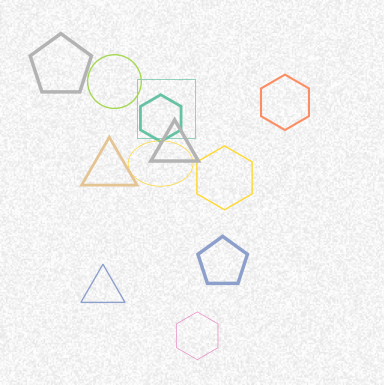[{"shape": "square", "thickness": 0.5, "radius": 0.38, "center": [0.432, 0.718]}, {"shape": "hexagon", "thickness": 2, "radius": 0.3, "center": [0.418, 0.693]}, {"shape": "hexagon", "thickness": 1.5, "radius": 0.36, "center": [0.74, 0.734]}, {"shape": "pentagon", "thickness": 2.5, "radius": 0.34, "center": [0.578, 0.319]}, {"shape": "triangle", "thickness": 1, "radius": 0.33, "center": [0.267, 0.248]}, {"shape": "hexagon", "thickness": 0.5, "radius": 0.31, "center": [0.512, 0.128]}, {"shape": "circle", "thickness": 1, "radius": 0.35, "center": [0.297, 0.788]}, {"shape": "oval", "thickness": 0.5, "radius": 0.42, "center": [0.417, 0.575]}, {"shape": "hexagon", "thickness": 1, "radius": 0.41, "center": [0.583, 0.538]}, {"shape": "triangle", "thickness": 2, "radius": 0.41, "center": [0.284, 0.561]}, {"shape": "triangle", "thickness": 2.5, "radius": 0.36, "center": [0.454, 0.617]}, {"shape": "pentagon", "thickness": 2.5, "radius": 0.42, "center": [0.158, 0.829]}]